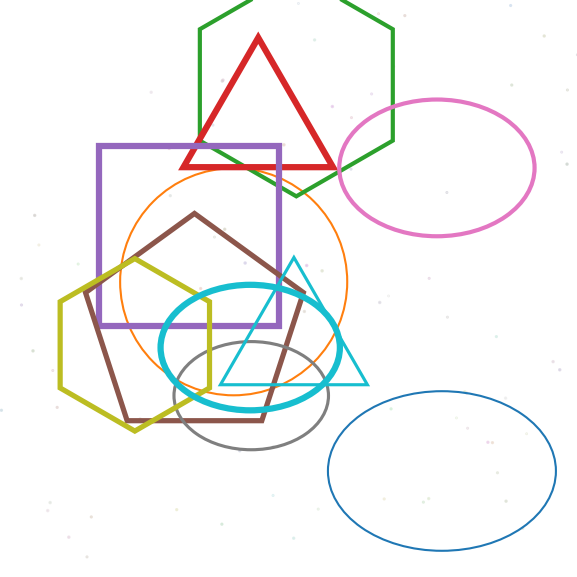[{"shape": "oval", "thickness": 1, "radius": 0.99, "center": [0.765, 0.184]}, {"shape": "circle", "thickness": 1, "radius": 0.98, "center": [0.405, 0.511]}, {"shape": "hexagon", "thickness": 2, "radius": 0.96, "center": [0.513, 0.852]}, {"shape": "triangle", "thickness": 3, "radius": 0.75, "center": [0.447, 0.784]}, {"shape": "square", "thickness": 3, "radius": 0.78, "center": [0.327, 0.591]}, {"shape": "pentagon", "thickness": 2.5, "radius": 0.99, "center": [0.337, 0.431]}, {"shape": "oval", "thickness": 2, "radius": 0.85, "center": [0.757, 0.708]}, {"shape": "oval", "thickness": 1.5, "radius": 0.67, "center": [0.435, 0.314]}, {"shape": "hexagon", "thickness": 2.5, "radius": 0.75, "center": [0.233, 0.402]}, {"shape": "triangle", "thickness": 1.5, "radius": 0.73, "center": [0.509, 0.406]}, {"shape": "oval", "thickness": 3, "radius": 0.78, "center": [0.433, 0.397]}]